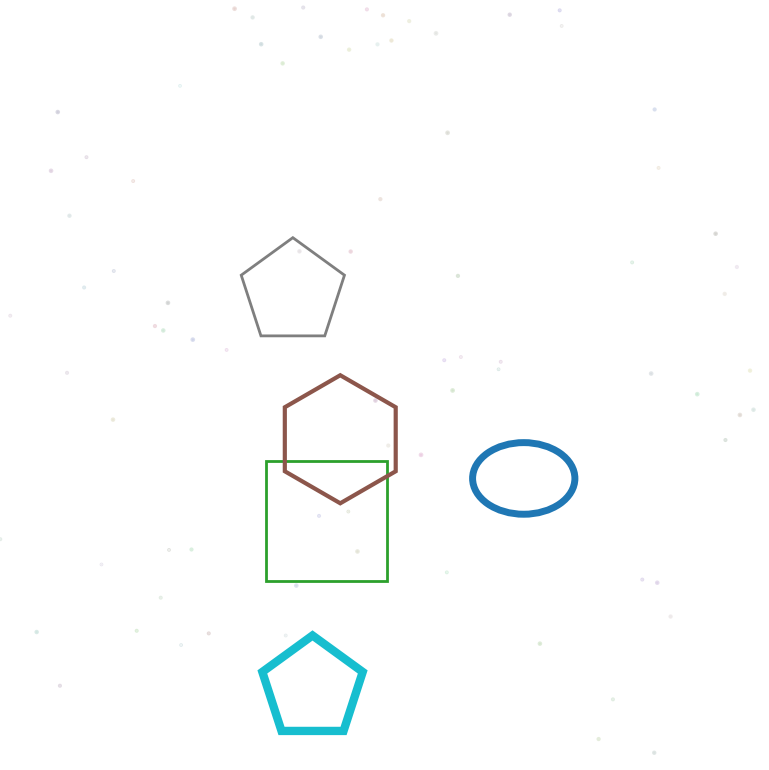[{"shape": "oval", "thickness": 2.5, "radius": 0.33, "center": [0.68, 0.379]}, {"shape": "square", "thickness": 1, "radius": 0.39, "center": [0.424, 0.323]}, {"shape": "hexagon", "thickness": 1.5, "radius": 0.42, "center": [0.442, 0.43]}, {"shape": "pentagon", "thickness": 1, "radius": 0.35, "center": [0.38, 0.621]}, {"shape": "pentagon", "thickness": 3, "radius": 0.34, "center": [0.406, 0.106]}]